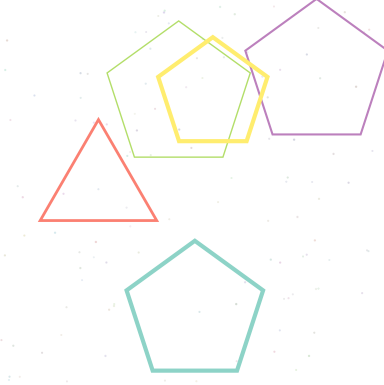[{"shape": "pentagon", "thickness": 3, "radius": 0.93, "center": [0.506, 0.188]}, {"shape": "triangle", "thickness": 2, "radius": 0.87, "center": [0.256, 0.515]}, {"shape": "pentagon", "thickness": 1, "radius": 0.98, "center": [0.464, 0.75]}, {"shape": "pentagon", "thickness": 1.5, "radius": 0.97, "center": [0.822, 0.808]}, {"shape": "pentagon", "thickness": 3, "radius": 0.75, "center": [0.553, 0.754]}]